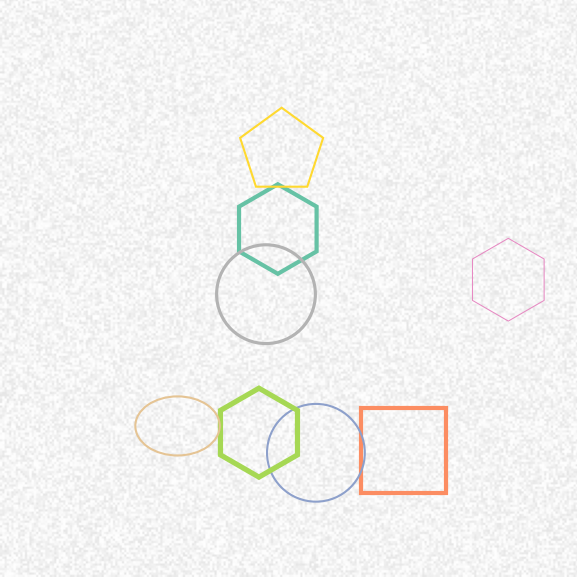[{"shape": "hexagon", "thickness": 2, "radius": 0.39, "center": [0.481, 0.603]}, {"shape": "square", "thickness": 2, "radius": 0.37, "center": [0.699, 0.219]}, {"shape": "circle", "thickness": 1, "radius": 0.42, "center": [0.547, 0.215]}, {"shape": "hexagon", "thickness": 0.5, "radius": 0.36, "center": [0.88, 0.515]}, {"shape": "hexagon", "thickness": 2.5, "radius": 0.38, "center": [0.448, 0.25]}, {"shape": "pentagon", "thickness": 1, "radius": 0.38, "center": [0.488, 0.737]}, {"shape": "oval", "thickness": 1, "radius": 0.37, "center": [0.307, 0.262]}, {"shape": "circle", "thickness": 1.5, "radius": 0.43, "center": [0.461, 0.49]}]